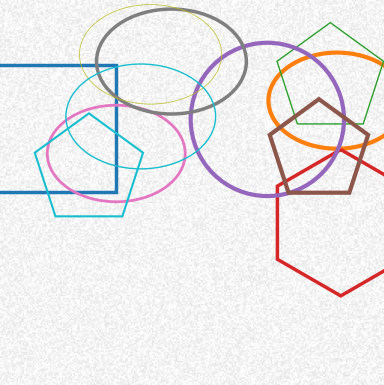[{"shape": "square", "thickness": 2.5, "radius": 0.83, "center": [0.137, 0.666]}, {"shape": "oval", "thickness": 3, "radius": 0.89, "center": [0.876, 0.739]}, {"shape": "pentagon", "thickness": 1, "radius": 0.73, "center": [0.858, 0.796]}, {"shape": "hexagon", "thickness": 2.5, "radius": 0.95, "center": [0.885, 0.422]}, {"shape": "circle", "thickness": 3, "radius": 1.0, "center": [0.694, 0.69]}, {"shape": "pentagon", "thickness": 3, "radius": 0.67, "center": [0.828, 0.608]}, {"shape": "oval", "thickness": 2, "radius": 0.9, "center": [0.302, 0.601]}, {"shape": "oval", "thickness": 2.5, "radius": 0.97, "center": [0.445, 0.84]}, {"shape": "oval", "thickness": 0.5, "radius": 0.92, "center": [0.391, 0.859]}, {"shape": "pentagon", "thickness": 1.5, "radius": 0.74, "center": [0.231, 0.558]}, {"shape": "oval", "thickness": 1, "radius": 0.97, "center": [0.366, 0.698]}]